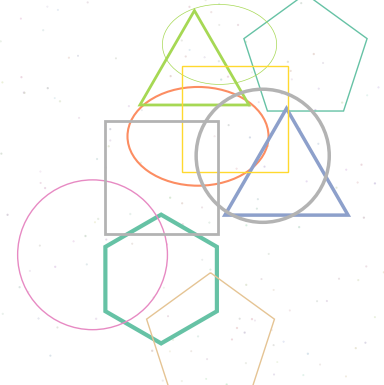[{"shape": "hexagon", "thickness": 3, "radius": 0.84, "center": [0.419, 0.275]}, {"shape": "pentagon", "thickness": 1, "radius": 0.84, "center": [0.793, 0.848]}, {"shape": "oval", "thickness": 1.5, "radius": 0.92, "center": [0.514, 0.646]}, {"shape": "triangle", "thickness": 2.5, "radius": 0.92, "center": [0.744, 0.534]}, {"shape": "circle", "thickness": 1, "radius": 0.97, "center": [0.24, 0.338]}, {"shape": "triangle", "thickness": 2, "radius": 0.82, "center": [0.505, 0.809]}, {"shape": "oval", "thickness": 0.5, "radius": 0.74, "center": [0.57, 0.885]}, {"shape": "square", "thickness": 1, "radius": 0.69, "center": [0.61, 0.691]}, {"shape": "pentagon", "thickness": 1, "radius": 0.87, "center": [0.547, 0.117]}, {"shape": "square", "thickness": 2, "radius": 0.73, "center": [0.419, 0.538]}, {"shape": "circle", "thickness": 2.5, "radius": 0.86, "center": [0.682, 0.595]}]